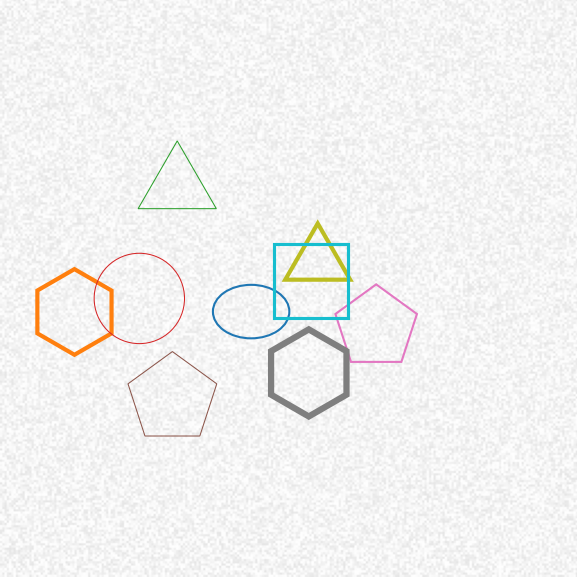[{"shape": "oval", "thickness": 1, "radius": 0.33, "center": [0.435, 0.46]}, {"shape": "hexagon", "thickness": 2, "radius": 0.37, "center": [0.129, 0.459]}, {"shape": "triangle", "thickness": 0.5, "radius": 0.39, "center": [0.307, 0.677]}, {"shape": "circle", "thickness": 0.5, "radius": 0.39, "center": [0.241, 0.482]}, {"shape": "pentagon", "thickness": 0.5, "radius": 0.4, "center": [0.299, 0.31]}, {"shape": "pentagon", "thickness": 1, "radius": 0.37, "center": [0.651, 0.432]}, {"shape": "hexagon", "thickness": 3, "radius": 0.38, "center": [0.535, 0.353]}, {"shape": "triangle", "thickness": 2, "radius": 0.32, "center": [0.55, 0.547]}, {"shape": "square", "thickness": 1.5, "radius": 0.32, "center": [0.539, 0.513]}]